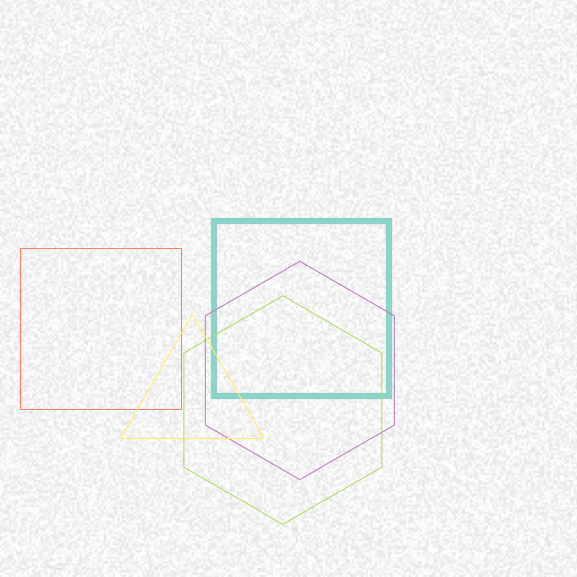[{"shape": "square", "thickness": 3, "radius": 0.76, "center": [0.522, 0.465]}, {"shape": "square", "thickness": 0.5, "radius": 0.7, "center": [0.175, 0.431]}, {"shape": "hexagon", "thickness": 0.5, "radius": 0.99, "center": [0.49, 0.289]}, {"shape": "hexagon", "thickness": 0.5, "radius": 0.95, "center": [0.519, 0.358]}, {"shape": "triangle", "thickness": 0.5, "radius": 0.72, "center": [0.333, 0.312]}]